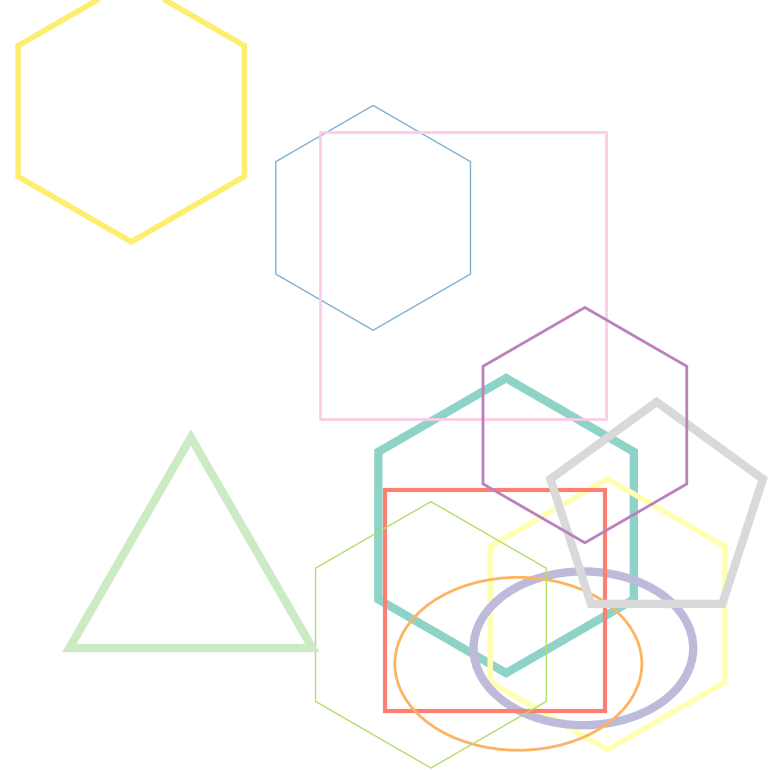[{"shape": "hexagon", "thickness": 3, "radius": 0.96, "center": [0.657, 0.317]}, {"shape": "hexagon", "thickness": 2, "radius": 0.88, "center": [0.789, 0.202]}, {"shape": "oval", "thickness": 3, "radius": 0.71, "center": [0.758, 0.158]}, {"shape": "square", "thickness": 1.5, "radius": 0.71, "center": [0.643, 0.22]}, {"shape": "hexagon", "thickness": 0.5, "radius": 0.73, "center": [0.485, 0.717]}, {"shape": "oval", "thickness": 1, "radius": 0.8, "center": [0.673, 0.138]}, {"shape": "hexagon", "thickness": 0.5, "radius": 0.86, "center": [0.56, 0.176]}, {"shape": "square", "thickness": 1, "radius": 0.93, "center": [0.601, 0.643]}, {"shape": "pentagon", "thickness": 3, "radius": 0.73, "center": [0.853, 0.333]}, {"shape": "hexagon", "thickness": 1, "radius": 0.76, "center": [0.76, 0.448]}, {"shape": "triangle", "thickness": 3, "radius": 0.91, "center": [0.248, 0.25]}, {"shape": "hexagon", "thickness": 2, "radius": 0.85, "center": [0.17, 0.856]}]